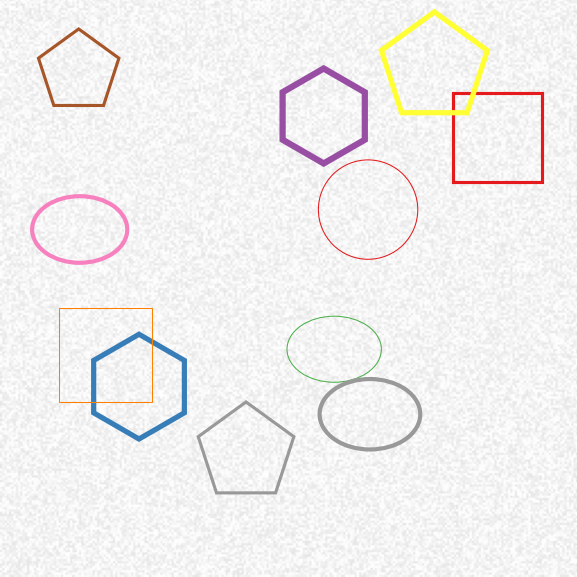[{"shape": "circle", "thickness": 0.5, "radius": 0.43, "center": [0.637, 0.636]}, {"shape": "square", "thickness": 1.5, "radius": 0.38, "center": [0.861, 0.761]}, {"shape": "hexagon", "thickness": 2.5, "radius": 0.45, "center": [0.241, 0.33]}, {"shape": "oval", "thickness": 0.5, "radius": 0.41, "center": [0.579, 0.394]}, {"shape": "hexagon", "thickness": 3, "radius": 0.41, "center": [0.561, 0.798]}, {"shape": "square", "thickness": 0.5, "radius": 0.41, "center": [0.183, 0.384]}, {"shape": "pentagon", "thickness": 2.5, "radius": 0.48, "center": [0.752, 0.882]}, {"shape": "pentagon", "thickness": 1.5, "radius": 0.37, "center": [0.136, 0.876]}, {"shape": "oval", "thickness": 2, "radius": 0.41, "center": [0.138, 0.602]}, {"shape": "pentagon", "thickness": 1.5, "radius": 0.44, "center": [0.426, 0.216]}, {"shape": "oval", "thickness": 2, "radius": 0.44, "center": [0.641, 0.282]}]